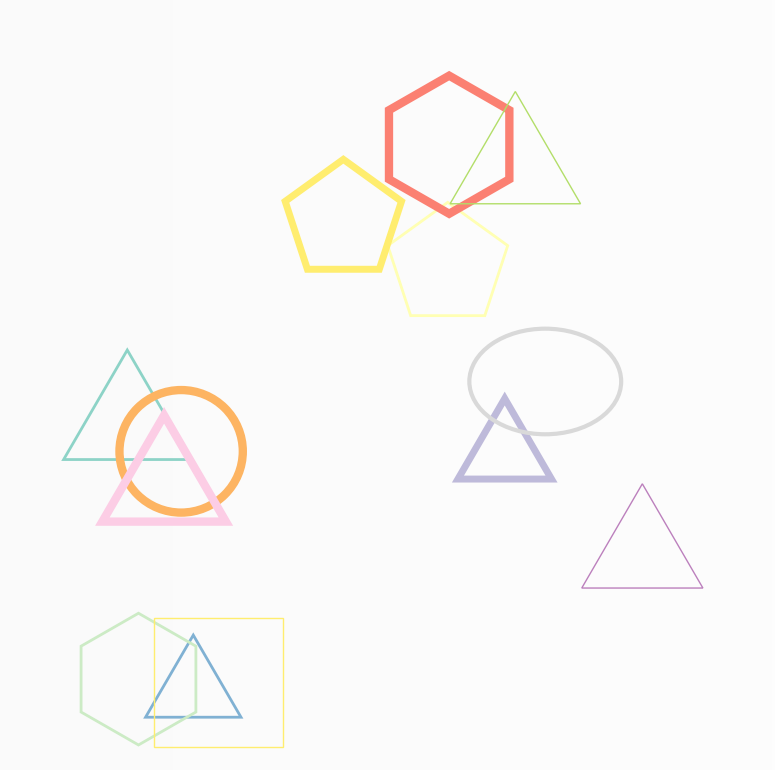[{"shape": "triangle", "thickness": 1, "radius": 0.47, "center": [0.164, 0.451]}, {"shape": "pentagon", "thickness": 1, "radius": 0.41, "center": [0.578, 0.656]}, {"shape": "triangle", "thickness": 2.5, "radius": 0.35, "center": [0.651, 0.413]}, {"shape": "hexagon", "thickness": 3, "radius": 0.45, "center": [0.58, 0.812]}, {"shape": "triangle", "thickness": 1, "radius": 0.36, "center": [0.249, 0.104]}, {"shape": "circle", "thickness": 3, "radius": 0.4, "center": [0.234, 0.414]}, {"shape": "triangle", "thickness": 0.5, "radius": 0.49, "center": [0.665, 0.784]}, {"shape": "triangle", "thickness": 3, "radius": 0.46, "center": [0.212, 0.369]}, {"shape": "oval", "thickness": 1.5, "radius": 0.49, "center": [0.704, 0.505]}, {"shape": "triangle", "thickness": 0.5, "radius": 0.45, "center": [0.829, 0.281]}, {"shape": "hexagon", "thickness": 1, "radius": 0.43, "center": [0.179, 0.118]}, {"shape": "square", "thickness": 0.5, "radius": 0.42, "center": [0.282, 0.114]}, {"shape": "pentagon", "thickness": 2.5, "radius": 0.39, "center": [0.443, 0.714]}]